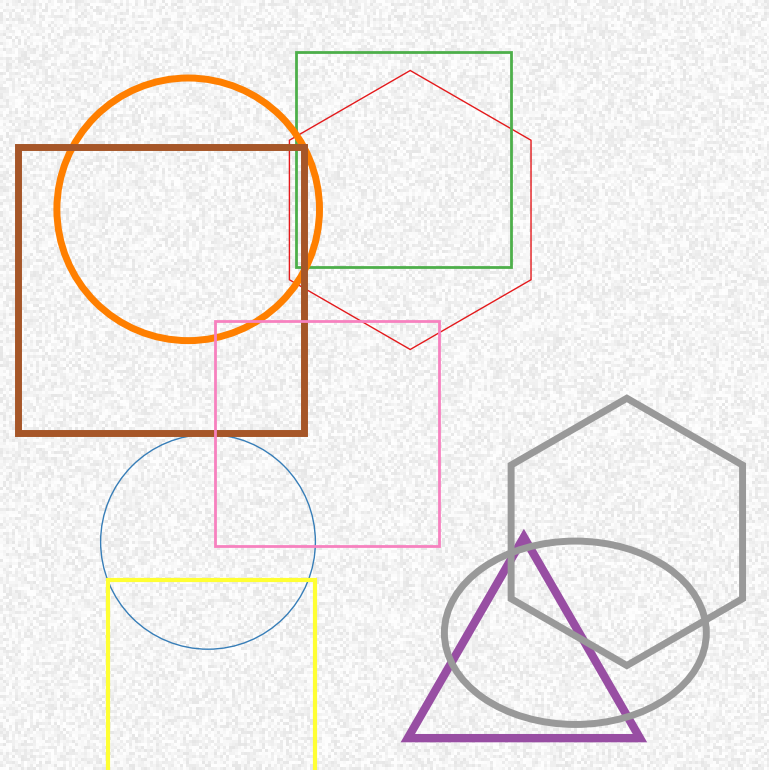[{"shape": "hexagon", "thickness": 0.5, "radius": 0.91, "center": [0.533, 0.727]}, {"shape": "circle", "thickness": 0.5, "radius": 0.7, "center": [0.27, 0.296]}, {"shape": "square", "thickness": 1, "radius": 0.7, "center": [0.524, 0.793]}, {"shape": "triangle", "thickness": 3, "radius": 0.87, "center": [0.68, 0.128]}, {"shape": "circle", "thickness": 2.5, "radius": 0.85, "center": [0.244, 0.728]}, {"shape": "square", "thickness": 1.5, "radius": 0.67, "center": [0.275, 0.113]}, {"shape": "square", "thickness": 2.5, "radius": 0.93, "center": [0.209, 0.623]}, {"shape": "square", "thickness": 1, "radius": 0.73, "center": [0.424, 0.437]}, {"shape": "oval", "thickness": 2.5, "radius": 0.85, "center": [0.747, 0.178]}, {"shape": "hexagon", "thickness": 2.5, "radius": 0.87, "center": [0.814, 0.309]}]